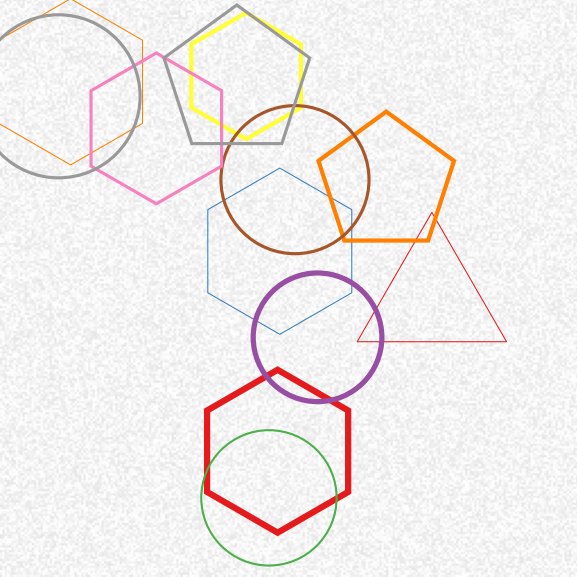[{"shape": "triangle", "thickness": 0.5, "radius": 0.75, "center": [0.748, 0.482]}, {"shape": "hexagon", "thickness": 3, "radius": 0.71, "center": [0.481, 0.218]}, {"shape": "hexagon", "thickness": 0.5, "radius": 0.72, "center": [0.484, 0.564]}, {"shape": "circle", "thickness": 1, "radius": 0.59, "center": [0.466, 0.137]}, {"shape": "circle", "thickness": 2.5, "radius": 0.56, "center": [0.55, 0.415]}, {"shape": "hexagon", "thickness": 0.5, "radius": 0.72, "center": [0.122, 0.857]}, {"shape": "pentagon", "thickness": 2, "radius": 0.62, "center": [0.669, 0.682]}, {"shape": "hexagon", "thickness": 2, "radius": 0.55, "center": [0.426, 0.868]}, {"shape": "circle", "thickness": 1.5, "radius": 0.64, "center": [0.511, 0.688]}, {"shape": "hexagon", "thickness": 1.5, "radius": 0.65, "center": [0.271, 0.777]}, {"shape": "circle", "thickness": 1.5, "radius": 0.71, "center": [0.101, 0.832]}, {"shape": "pentagon", "thickness": 1.5, "radius": 0.66, "center": [0.41, 0.858]}]